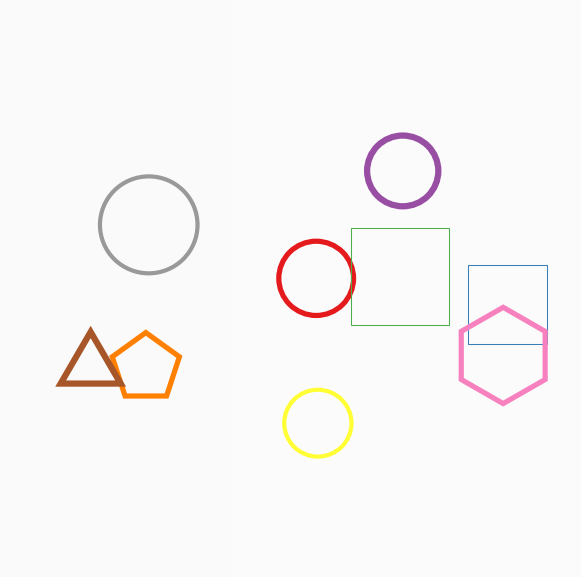[{"shape": "circle", "thickness": 2.5, "radius": 0.32, "center": [0.544, 0.517]}, {"shape": "square", "thickness": 0.5, "radius": 0.34, "center": [0.873, 0.472]}, {"shape": "square", "thickness": 0.5, "radius": 0.42, "center": [0.688, 0.52]}, {"shape": "circle", "thickness": 3, "radius": 0.31, "center": [0.693, 0.703]}, {"shape": "pentagon", "thickness": 2.5, "radius": 0.3, "center": [0.251, 0.363]}, {"shape": "circle", "thickness": 2, "radius": 0.29, "center": [0.547, 0.266]}, {"shape": "triangle", "thickness": 3, "radius": 0.3, "center": [0.156, 0.365]}, {"shape": "hexagon", "thickness": 2.5, "radius": 0.42, "center": [0.866, 0.384]}, {"shape": "circle", "thickness": 2, "radius": 0.42, "center": [0.256, 0.61]}]